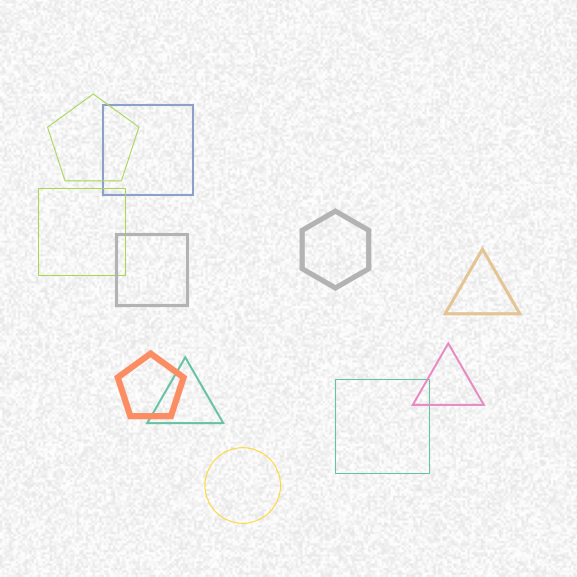[{"shape": "triangle", "thickness": 1, "radius": 0.38, "center": [0.321, 0.304]}, {"shape": "square", "thickness": 0.5, "radius": 0.41, "center": [0.662, 0.262]}, {"shape": "pentagon", "thickness": 3, "radius": 0.3, "center": [0.261, 0.327]}, {"shape": "square", "thickness": 1, "radius": 0.39, "center": [0.256, 0.74]}, {"shape": "triangle", "thickness": 1, "radius": 0.36, "center": [0.776, 0.334]}, {"shape": "square", "thickness": 0.5, "radius": 0.38, "center": [0.141, 0.598]}, {"shape": "pentagon", "thickness": 0.5, "radius": 0.42, "center": [0.161, 0.753]}, {"shape": "circle", "thickness": 0.5, "radius": 0.33, "center": [0.42, 0.158]}, {"shape": "triangle", "thickness": 1.5, "radius": 0.37, "center": [0.835, 0.493]}, {"shape": "hexagon", "thickness": 2.5, "radius": 0.33, "center": [0.581, 0.567]}, {"shape": "square", "thickness": 1.5, "radius": 0.31, "center": [0.262, 0.533]}]